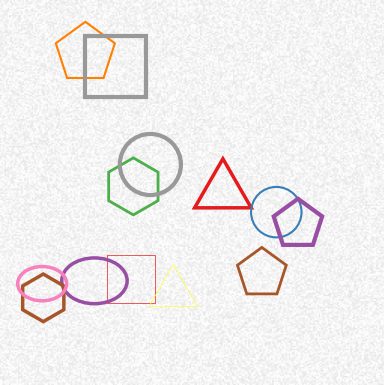[{"shape": "triangle", "thickness": 2.5, "radius": 0.42, "center": [0.579, 0.503]}, {"shape": "square", "thickness": 0.5, "radius": 0.31, "center": [0.34, 0.275]}, {"shape": "circle", "thickness": 1.5, "radius": 0.33, "center": [0.718, 0.449]}, {"shape": "hexagon", "thickness": 2, "radius": 0.37, "center": [0.346, 0.516]}, {"shape": "oval", "thickness": 2.5, "radius": 0.42, "center": [0.245, 0.271]}, {"shape": "pentagon", "thickness": 3, "radius": 0.33, "center": [0.774, 0.417]}, {"shape": "pentagon", "thickness": 1.5, "radius": 0.4, "center": [0.222, 0.863]}, {"shape": "triangle", "thickness": 0.5, "radius": 0.36, "center": [0.45, 0.241]}, {"shape": "pentagon", "thickness": 2, "radius": 0.33, "center": [0.68, 0.291]}, {"shape": "hexagon", "thickness": 2.5, "radius": 0.31, "center": [0.112, 0.226]}, {"shape": "oval", "thickness": 2.5, "radius": 0.32, "center": [0.11, 0.263]}, {"shape": "circle", "thickness": 3, "radius": 0.4, "center": [0.391, 0.573]}, {"shape": "square", "thickness": 3, "radius": 0.4, "center": [0.301, 0.828]}]